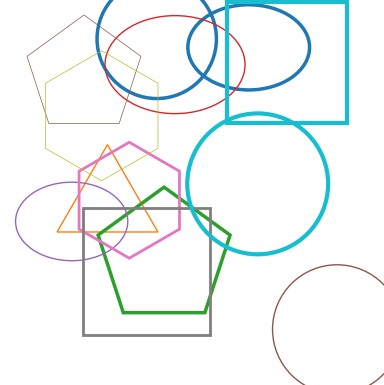[{"shape": "circle", "thickness": 2.5, "radius": 0.78, "center": [0.407, 0.899]}, {"shape": "oval", "thickness": 2.5, "radius": 0.79, "center": [0.646, 0.877]}, {"shape": "triangle", "thickness": 1, "radius": 0.76, "center": [0.279, 0.473]}, {"shape": "pentagon", "thickness": 2.5, "radius": 0.9, "center": [0.426, 0.334]}, {"shape": "oval", "thickness": 1, "radius": 0.91, "center": [0.455, 0.832]}, {"shape": "oval", "thickness": 1, "radius": 0.73, "center": [0.186, 0.425]}, {"shape": "circle", "thickness": 1, "radius": 0.84, "center": [0.876, 0.145]}, {"shape": "pentagon", "thickness": 0.5, "radius": 0.78, "center": [0.218, 0.805]}, {"shape": "hexagon", "thickness": 2, "radius": 0.75, "center": [0.336, 0.48]}, {"shape": "square", "thickness": 2, "radius": 0.82, "center": [0.38, 0.295]}, {"shape": "hexagon", "thickness": 0.5, "radius": 0.84, "center": [0.264, 0.699]}, {"shape": "circle", "thickness": 3, "radius": 0.91, "center": [0.669, 0.522]}, {"shape": "square", "thickness": 3, "radius": 0.78, "center": [0.746, 0.838]}]